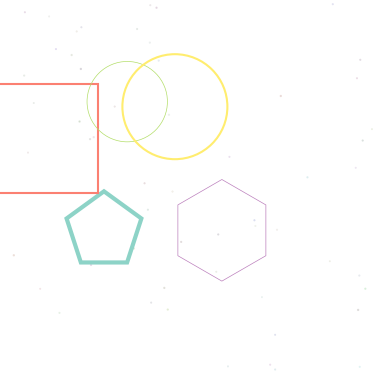[{"shape": "pentagon", "thickness": 3, "radius": 0.51, "center": [0.27, 0.401]}, {"shape": "square", "thickness": 1.5, "radius": 0.7, "center": [0.114, 0.641]}, {"shape": "circle", "thickness": 0.5, "radius": 0.52, "center": [0.33, 0.736]}, {"shape": "hexagon", "thickness": 0.5, "radius": 0.66, "center": [0.576, 0.402]}, {"shape": "circle", "thickness": 1.5, "radius": 0.68, "center": [0.454, 0.723]}]